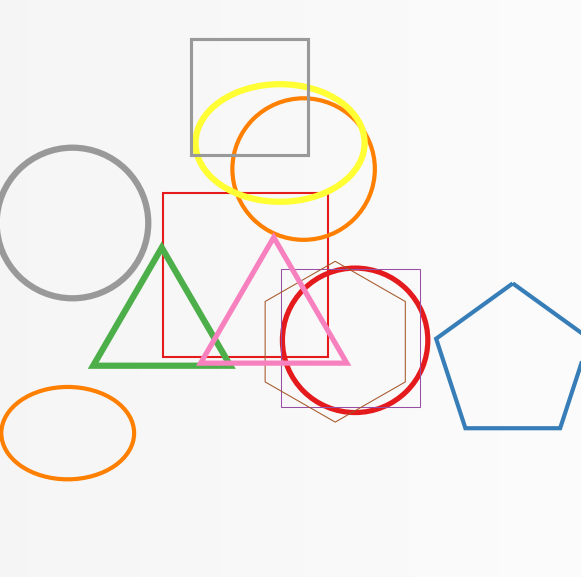[{"shape": "circle", "thickness": 2.5, "radius": 0.63, "center": [0.611, 0.41]}, {"shape": "square", "thickness": 1, "radius": 0.71, "center": [0.422, 0.523]}, {"shape": "pentagon", "thickness": 2, "radius": 0.69, "center": [0.882, 0.37]}, {"shape": "triangle", "thickness": 3, "radius": 0.68, "center": [0.278, 0.434]}, {"shape": "square", "thickness": 0.5, "radius": 0.6, "center": [0.602, 0.413]}, {"shape": "oval", "thickness": 2, "radius": 0.57, "center": [0.116, 0.249]}, {"shape": "circle", "thickness": 2, "radius": 0.61, "center": [0.522, 0.706]}, {"shape": "oval", "thickness": 3, "radius": 0.73, "center": [0.482, 0.752]}, {"shape": "hexagon", "thickness": 0.5, "radius": 0.7, "center": [0.577, 0.407]}, {"shape": "triangle", "thickness": 2.5, "radius": 0.73, "center": [0.471, 0.443]}, {"shape": "square", "thickness": 1.5, "radius": 0.5, "center": [0.43, 0.831]}, {"shape": "circle", "thickness": 3, "radius": 0.65, "center": [0.125, 0.613]}]